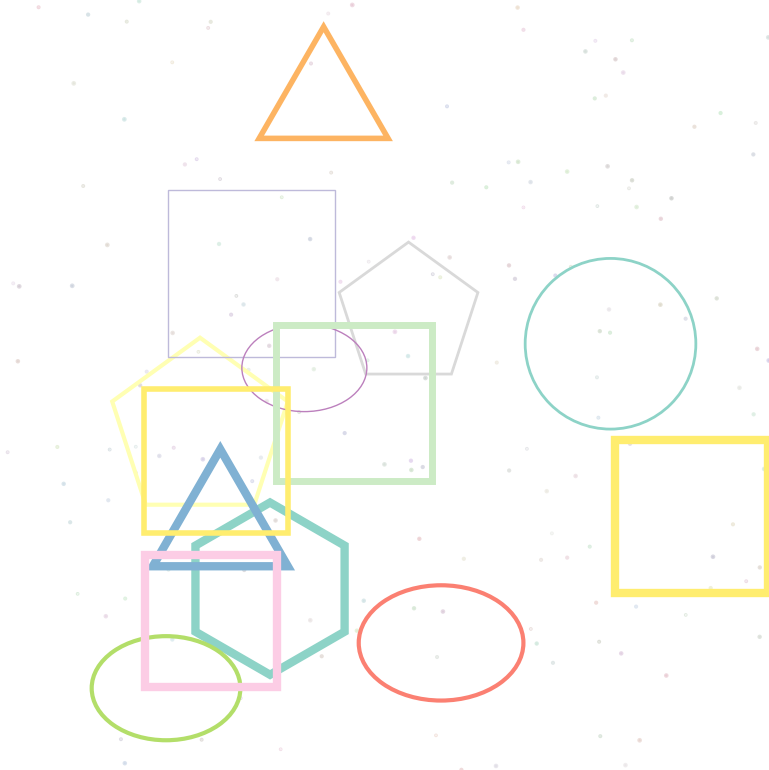[{"shape": "hexagon", "thickness": 3, "radius": 0.56, "center": [0.351, 0.236]}, {"shape": "circle", "thickness": 1, "radius": 0.55, "center": [0.793, 0.554]}, {"shape": "pentagon", "thickness": 1.5, "radius": 0.6, "center": [0.26, 0.442]}, {"shape": "square", "thickness": 0.5, "radius": 0.54, "center": [0.326, 0.645]}, {"shape": "oval", "thickness": 1.5, "radius": 0.53, "center": [0.573, 0.165]}, {"shape": "triangle", "thickness": 3, "radius": 0.51, "center": [0.286, 0.315]}, {"shape": "triangle", "thickness": 2, "radius": 0.48, "center": [0.42, 0.869]}, {"shape": "oval", "thickness": 1.5, "radius": 0.48, "center": [0.216, 0.106]}, {"shape": "square", "thickness": 3, "radius": 0.43, "center": [0.274, 0.193]}, {"shape": "pentagon", "thickness": 1, "radius": 0.47, "center": [0.531, 0.591]}, {"shape": "oval", "thickness": 0.5, "radius": 0.41, "center": [0.395, 0.522]}, {"shape": "square", "thickness": 2.5, "radius": 0.51, "center": [0.46, 0.476]}, {"shape": "square", "thickness": 2, "radius": 0.47, "center": [0.281, 0.401]}, {"shape": "square", "thickness": 3, "radius": 0.5, "center": [0.898, 0.33]}]